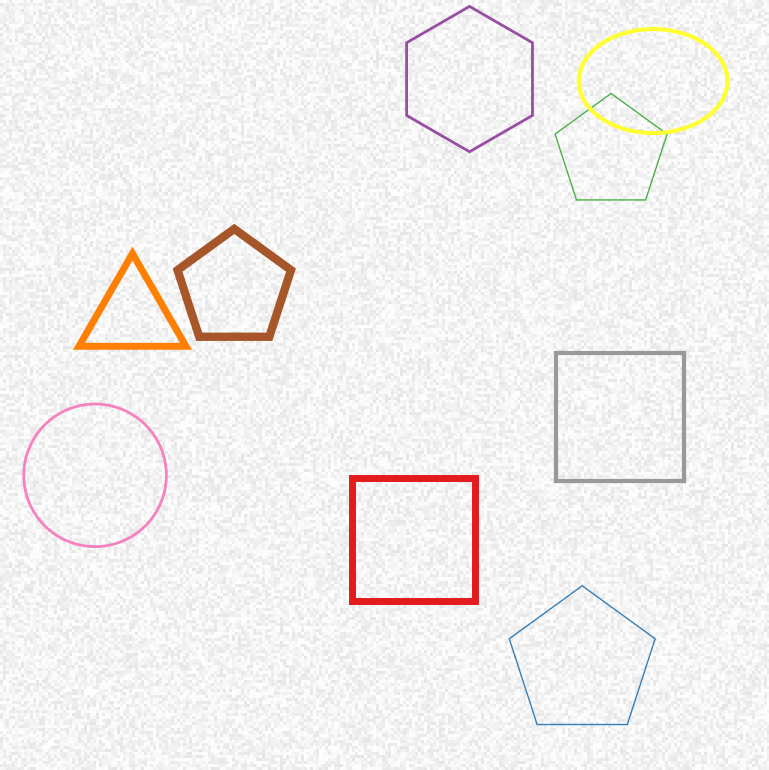[{"shape": "square", "thickness": 2.5, "radius": 0.4, "center": [0.537, 0.299]}, {"shape": "pentagon", "thickness": 0.5, "radius": 0.5, "center": [0.756, 0.14]}, {"shape": "pentagon", "thickness": 0.5, "radius": 0.38, "center": [0.794, 0.802]}, {"shape": "hexagon", "thickness": 1, "radius": 0.47, "center": [0.61, 0.897]}, {"shape": "triangle", "thickness": 2.5, "radius": 0.4, "center": [0.172, 0.59]}, {"shape": "oval", "thickness": 1.5, "radius": 0.48, "center": [0.848, 0.895]}, {"shape": "pentagon", "thickness": 3, "radius": 0.39, "center": [0.304, 0.625]}, {"shape": "circle", "thickness": 1, "radius": 0.46, "center": [0.123, 0.383]}, {"shape": "square", "thickness": 1.5, "radius": 0.42, "center": [0.805, 0.458]}]